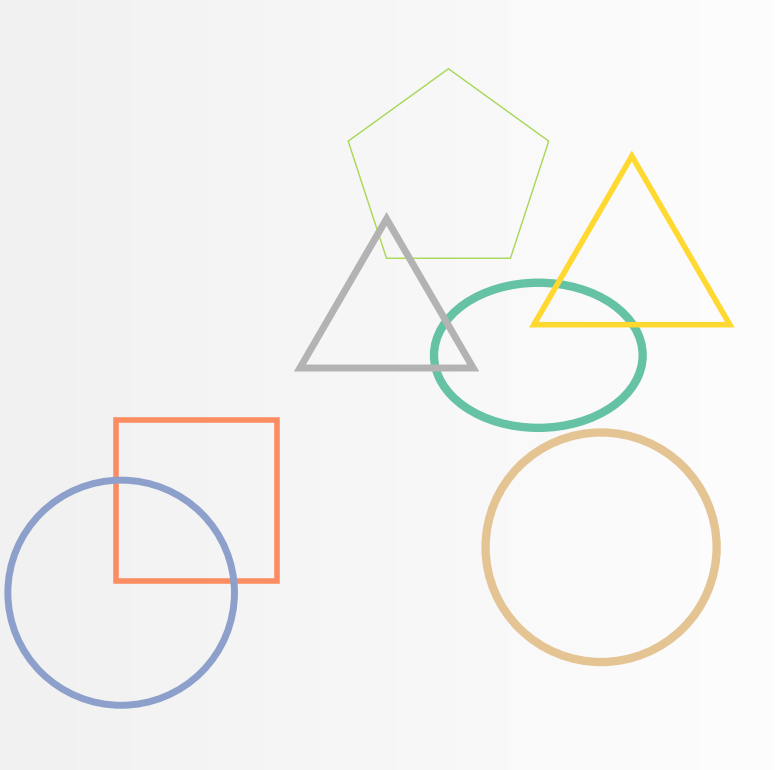[{"shape": "oval", "thickness": 3, "radius": 0.67, "center": [0.695, 0.539]}, {"shape": "square", "thickness": 2, "radius": 0.52, "center": [0.253, 0.35]}, {"shape": "circle", "thickness": 2.5, "radius": 0.73, "center": [0.156, 0.23]}, {"shape": "pentagon", "thickness": 0.5, "radius": 0.68, "center": [0.579, 0.775]}, {"shape": "triangle", "thickness": 2, "radius": 0.73, "center": [0.815, 0.651]}, {"shape": "circle", "thickness": 3, "radius": 0.75, "center": [0.776, 0.289]}, {"shape": "triangle", "thickness": 2.5, "radius": 0.65, "center": [0.499, 0.587]}]